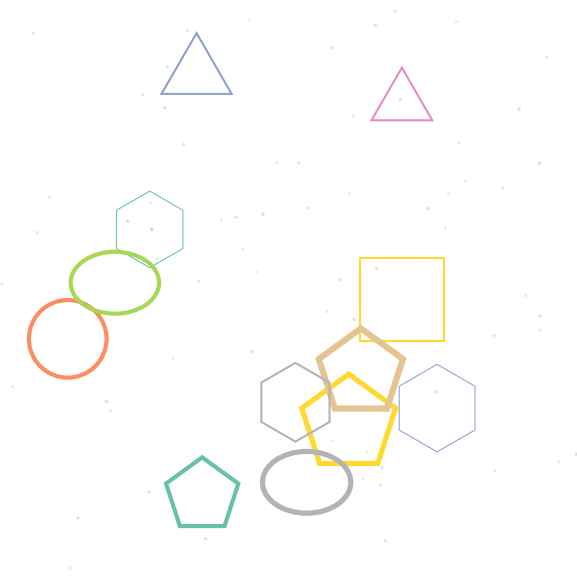[{"shape": "pentagon", "thickness": 2, "radius": 0.33, "center": [0.35, 0.141]}, {"shape": "hexagon", "thickness": 0.5, "radius": 0.33, "center": [0.259, 0.602]}, {"shape": "circle", "thickness": 2, "radius": 0.34, "center": [0.117, 0.412]}, {"shape": "hexagon", "thickness": 0.5, "radius": 0.38, "center": [0.757, 0.292]}, {"shape": "triangle", "thickness": 1, "radius": 0.35, "center": [0.34, 0.872]}, {"shape": "triangle", "thickness": 1, "radius": 0.3, "center": [0.696, 0.821]}, {"shape": "oval", "thickness": 2, "radius": 0.38, "center": [0.199, 0.51]}, {"shape": "square", "thickness": 1, "radius": 0.36, "center": [0.696, 0.481]}, {"shape": "pentagon", "thickness": 2.5, "radius": 0.43, "center": [0.604, 0.266]}, {"shape": "pentagon", "thickness": 3, "radius": 0.38, "center": [0.625, 0.354]}, {"shape": "oval", "thickness": 2.5, "radius": 0.38, "center": [0.531, 0.164]}, {"shape": "hexagon", "thickness": 1, "radius": 0.34, "center": [0.512, 0.303]}]